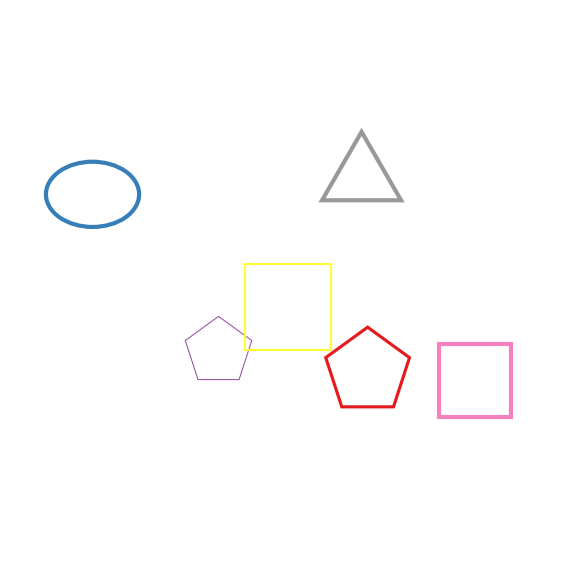[{"shape": "pentagon", "thickness": 1.5, "radius": 0.38, "center": [0.637, 0.356]}, {"shape": "oval", "thickness": 2, "radius": 0.4, "center": [0.16, 0.663]}, {"shape": "pentagon", "thickness": 0.5, "radius": 0.3, "center": [0.378, 0.391]}, {"shape": "square", "thickness": 1, "radius": 0.37, "center": [0.498, 0.468]}, {"shape": "square", "thickness": 2, "radius": 0.31, "center": [0.823, 0.34]}, {"shape": "triangle", "thickness": 2, "radius": 0.4, "center": [0.626, 0.692]}]